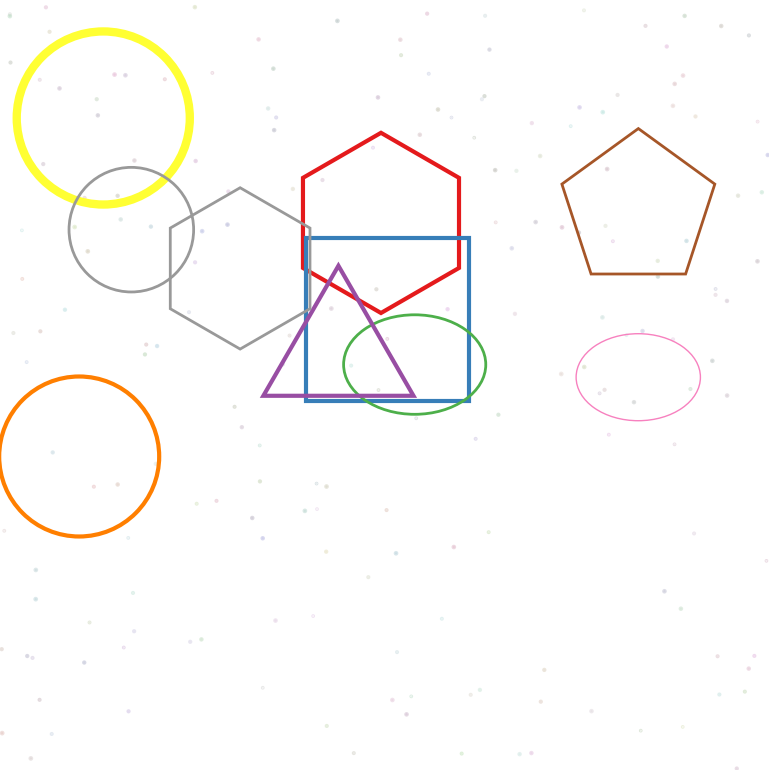[{"shape": "hexagon", "thickness": 1.5, "radius": 0.59, "center": [0.495, 0.711]}, {"shape": "square", "thickness": 1.5, "radius": 0.53, "center": [0.503, 0.585]}, {"shape": "oval", "thickness": 1, "radius": 0.46, "center": [0.539, 0.527]}, {"shape": "triangle", "thickness": 1.5, "radius": 0.56, "center": [0.44, 0.542]}, {"shape": "circle", "thickness": 1.5, "radius": 0.52, "center": [0.103, 0.407]}, {"shape": "circle", "thickness": 3, "radius": 0.56, "center": [0.134, 0.847]}, {"shape": "pentagon", "thickness": 1, "radius": 0.52, "center": [0.829, 0.729]}, {"shape": "oval", "thickness": 0.5, "radius": 0.4, "center": [0.829, 0.51]}, {"shape": "circle", "thickness": 1, "radius": 0.4, "center": [0.171, 0.702]}, {"shape": "hexagon", "thickness": 1, "radius": 0.52, "center": [0.312, 0.651]}]